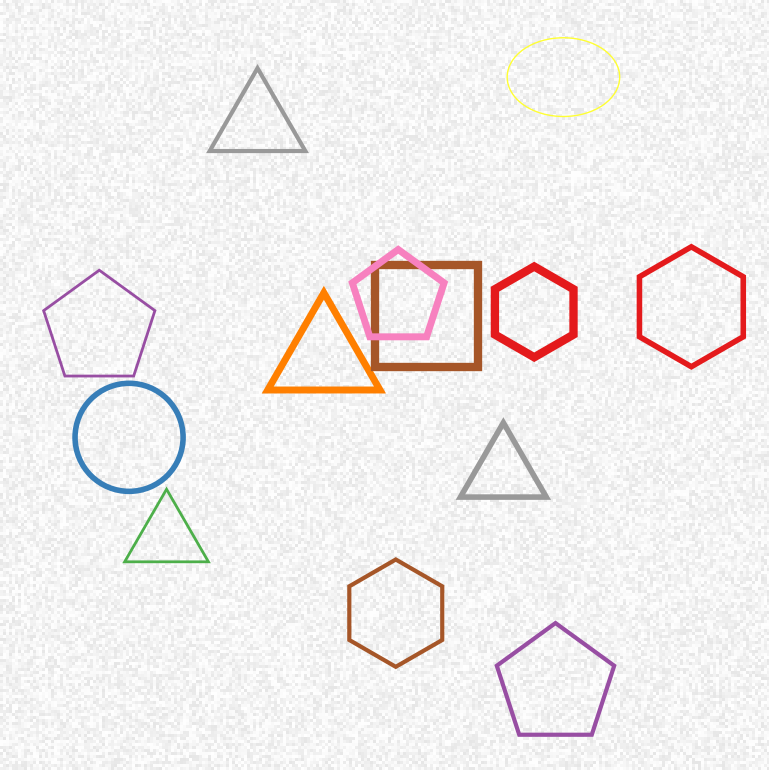[{"shape": "hexagon", "thickness": 3, "radius": 0.29, "center": [0.694, 0.595]}, {"shape": "hexagon", "thickness": 2, "radius": 0.39, "center": [0.898, 0.602]}, {"shape": "circle", "thickness": 2, "radius": 0.35, "center": [0.168, 0.432]}, {"shape": "triangle", "thickness": 1, "radius": 0.31, "center": [0.216, 0.302]}, {"shape": "pentagon", "thickness": 1, "radius": 0.38, "center": [0.129, 0.573]}, {"shape": "pentagon", "thickness": 1.5, "radius": 0.4, "center": [0.721, 0.111]}, {"shape": "triangle", "thickness": 2.5, "radius": 0.42, "center": [0.421, 0.536]}, {"shape": "oval", "thickness": 0.5, "radius": 0.37, "center": [0.732, 0.9]}, {"shape": "square", "thickness": 3, "radius": 0.33, "center": [0.554, 0.589]}, {"shape": "hexagon", "thickness": 1.5, "radius": 0.35, "center": [0.514, 0.204]}, {"shape": "pentagon", "thickness": 2.5, "radius": 0.31, "center": [0.517, 0.613]}, {"shape": "triangle", "thickness": 1.5, "radius": 0.36, "center": [0.334, 0.84]}, {"shape": "triangle", "thickness": 2, "radius": 0.32, "center": [0.654, 0.387]}]